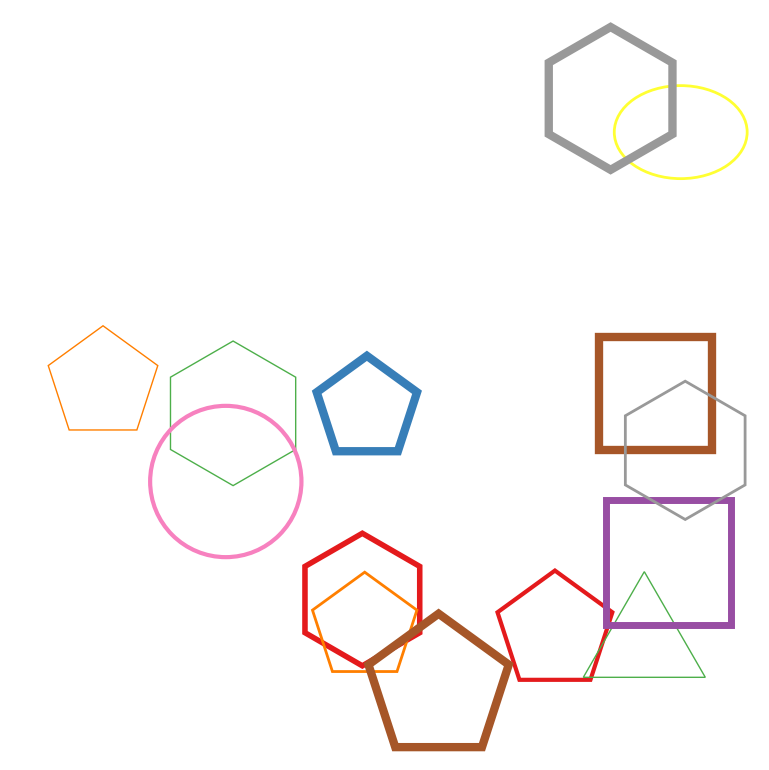[{"shape": "pentagon", "thickness": 1.5, "radius": 0.39, "center": [0.721, 0.181]}, {"shape": "hexagon", "thickness": 2, "radius": 0.43, "center": [0.471, 0.221]}, {"shape": "pentagon", "thickness": 3, "radius": 0.34, "center": [0.476, 0.469]}, {"shape": "triangle", "thickness": 0.5, "radius": 0.46, "center": [0.837, 0.166]}, {"shape": "hexagon", "thickness": 0.5, "radius": 0.47, "center": [0.303, 0.463]}, {"shape": "square", "thickness": 2.5, "radius": 0.41, "center": [0.868, 0.269]}, {"shape": "pentagon", "thickness": 1, "radius": 0.36, "center": [0.474, 0.186]}, {"shape": "pentagon", "thickness": 0.5, "radius": 0.37, "center": [0.134, 0.502]}, {"shape": "oval", "thickness": 1, "radius": 0.43, "center": [0.884, 0.828]}, {"shape": "pentagon", "thickness": 3, "radius": 0.48, "center": [0.57, 0.107]}, {"shape": "square", "thickness": 3, "radius": 0.37, "center": [0.852, 0.488]}, {"shape": "circle", "thickness": 1.5, "radius": 0.49, "center": [0.293, 0.375]}, {"shape": "hexagon", "thickness": 1, "radius": 0.45, "center": [0.89, 0.415]}, {"shape": "hexagon", "thickness": 3, "radius": 0.46, "center": [0.793, 0.872]}]